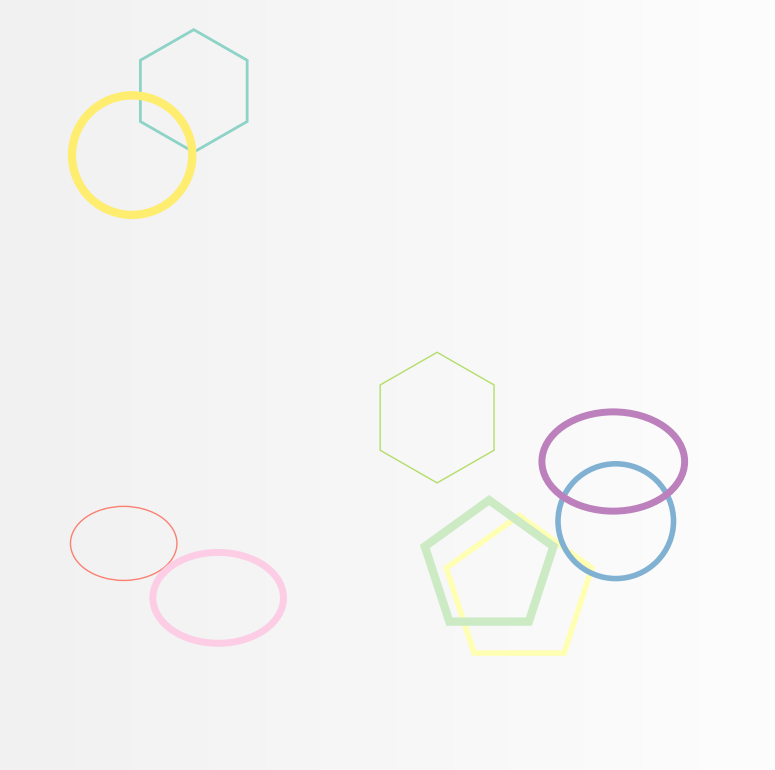[{"shape": "hexagon", "thickness": 1, "radius": 0.4, "center": [0.25, 0.882]}, {"shape": "pentagon", "thickness": 2, "radius": 0.49, "center": [0.67, 0.232]}, {"shape": "oval", "thickness": 0.5, "radius": 0.34, "center": [0.16, 0.294]}, {"shape": "circle", "thickness": 2, "radius": 0.37, "center": [0.795, 0.323]}, {"shape": "hexagon", "thickness": 0.5, "radius": 0.42, "center": [0.564, 0.458]}, {"shape": "oval", "thickness": 2.5, "radius": 0.42, "center": [0.282, 0.224]}, {"shape": "oval", "thickness": 2.5, "radius": 0.46, "center": [0.791, 0.401]}, {"shape": "pentagon", "thickness": 3, "radius": 0.44, "center": [0.631, 0.263]}, {"shape": "circle", "thickness": 3, "radius": 0.39, "center": [0.17, 0.799]}]